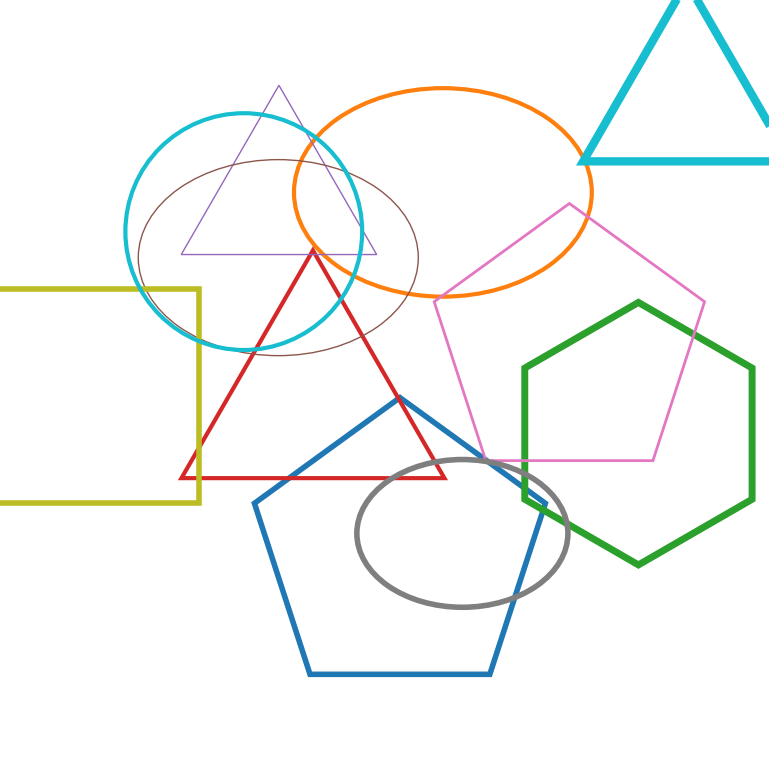[{"shape": "pentagon", "thickness": 2, "radius": 0.99, "center": [0.519, 0.285]}, {"shape": "oval", "thickness": 1.5, "radius": 0.97, "center": [0.575, 0.75]}, {"shape": "hexagon", "thickness": 2.5, "radius": 0.85, "center": [0.829, 0.437]}, {"shape": "triangle", "thickness": 1.5, "radius": 0.99, "center": [0.406, 0.478]}, {"shape": "triangle", "thickness": 0.5, "radius": 0.73, "center": [0.362, 0.743]}, {"shape": "oval", "thickness": 0.5, "radius": 0.91, "center": [0.361, 0.665]}, {"shape": "pentagon", "thickness": 1, "radius": 0.92, "center": [0.739, 0.551]}, {"shape": "oval", "thickness": 2, "radius": 0.69, "center": [0.6, 0.307]}, {"shape": "square", "thickness": 2, "radius": 0.7, "center": [0.119, 0.486]}, {"shape": "circle", "thickness": 1.5, "radius": 0.77, "center": [0.317, 0.699]}, {"shape": "triangle", "thickness": 3, "radius": 0.78, "center": [0.892, 0.868]}]